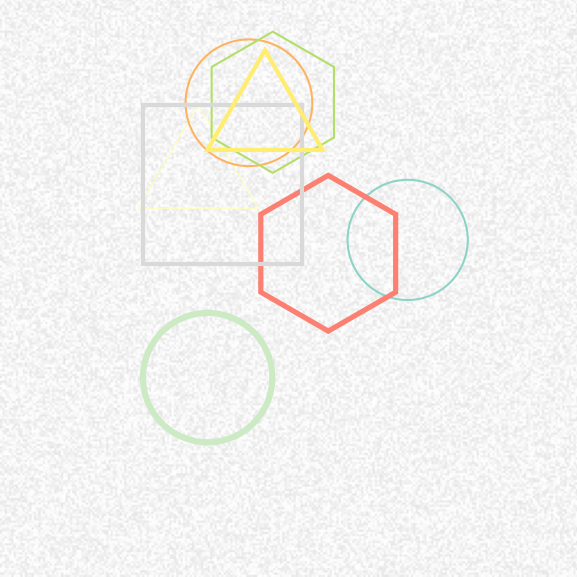[{"shape": "circle", "thickness": 1, "radius": 0.52, "center": [0.706, 0.584]}, {"shape": "triangle", "thickness": 0.5, "radius": 0.6, "center": [0.343, 0.698]}, {"shape": "hexagon", "thickness": 2.5, "radius": 0.67, "center": [0.568, 0.561]}, {"shape": "circle", "thickness": 1, "radius": 0.55, "center": [0.431, 0.821]}, {"shape": "hexagon", "thickness": 1, "radius": 0.61, "center": [0.472, 0.822]}, {"shape": "square", "thickness": 2, "radius": 0.69, "center": [0.385, 0.68]}, {"shape": "circle", "thickness": 3, "radius": 0.56, "center": [0.36, 0.345]}, {"shape": "triangle", "thickness": 2, "radius": 0.58, "center": [0.459, 0.797]}]